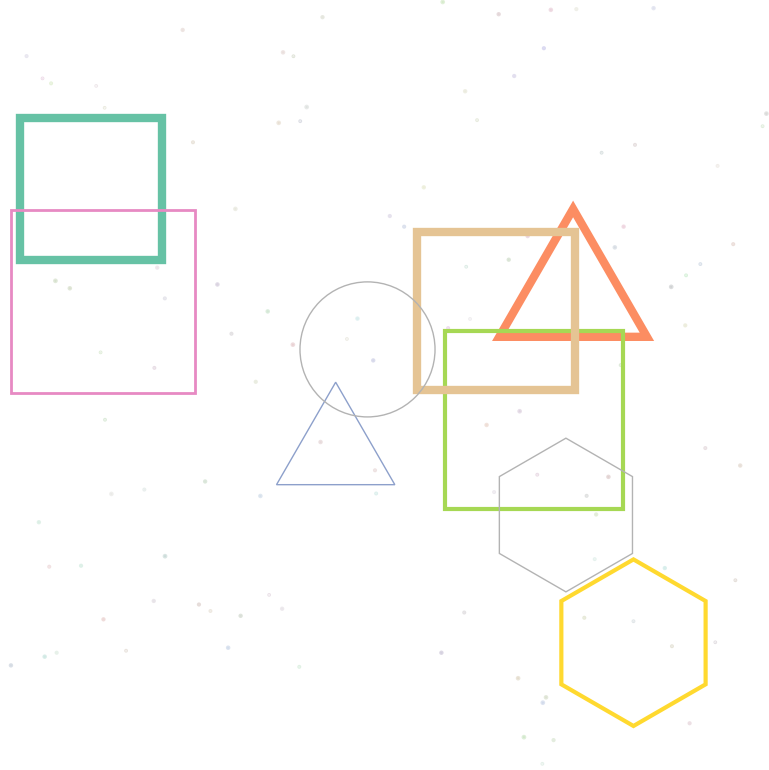[{"shape": "square", "thickness": 3, "radius": 0.46, "center": [0.118, 0.754]}, {"shape": "triangle", "thickness": 3, "radius": 0.55, "center": [0.744, 0.618]}, {"shape": "triangle", "thickness": 0.5, "radius": 0.44, "center": [0.436, 0.415]}, {"shape": "square", "thickness": 1, "radius": 0.6, "center": [0.133, 0.608]}, {"shape": "square", "thickness": 1.5, "radius": 0.58, "center": [0.693, 0.454]}, {"shape": "hexagon", "thickness": 1.5, "radius": 0.54, "center": [0.823, 0.165]}, {"shape": "square", "thickness": 3, "radius": 0.51, "center": [0.644, 0.596]}, {"shape": "circle", "thickness": 0.5, "radius": 0.44, "center": [0.477, 0.546]}, {"shape": "hexagon", "thickness": 0.5, "radius": 0.5, "center": [0.735, 0.331]}]